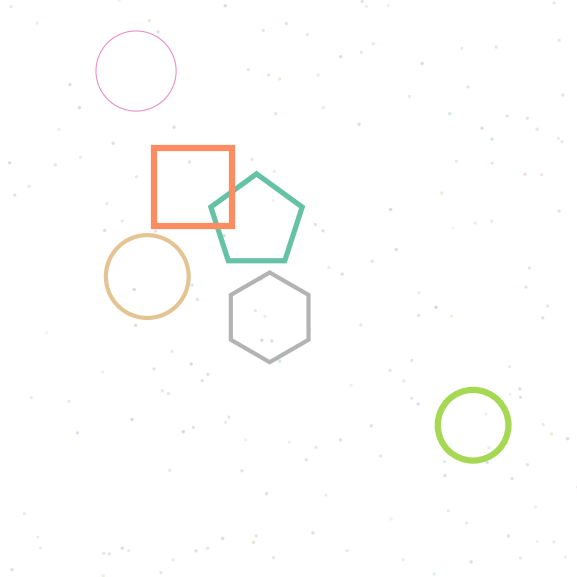[{"shape": "pentagon", "thickness": 2.5, "radius": 0.42, "center": [0.444, 0.615]}, {"shape": "square", "thickness": 3, "radius": 0.34, "center": [0.334, 0.676]}, {"shape": "circle", "thickness": 0.5, "radius": 0.35, "center": [0.236, 0.876]}, {"shape": "circle", "thickness": 3, "radius": 0.31, "center": [0.819, 0.263]}, {"shape": "circle", "thickness": 2, "radius": 0.36, "center": [0.255, 0.52]}, {"shape": "hexagon", "thickness": 2, "radius": 0.39, "center": [0.467, 0.45]}]